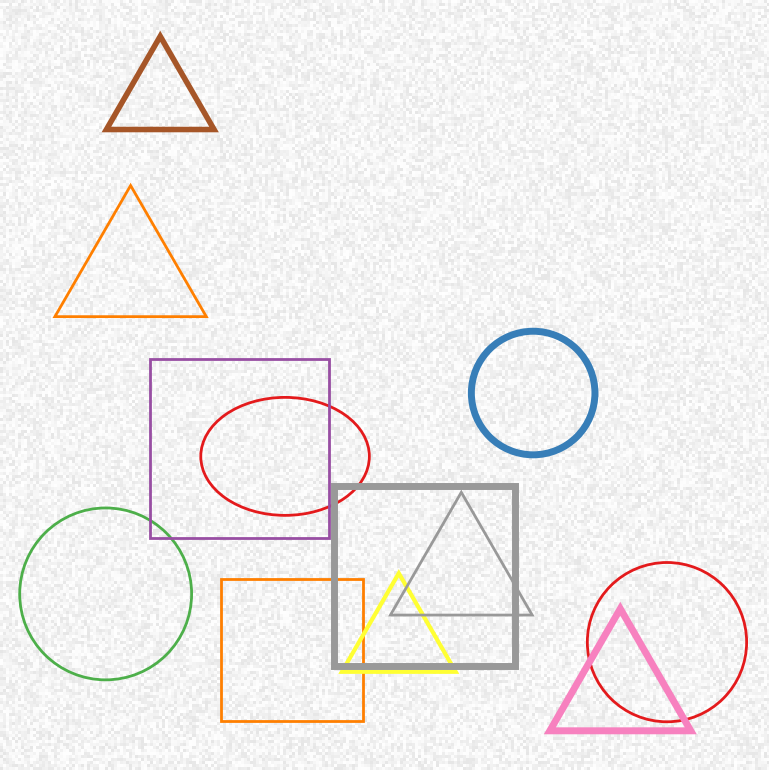[{"shape": "circle", "thickness": 1, "radius": 0.52, "center": [0.866, 0.166]}, {"shape": "oval", "thickness": 1, "radius": 0.55, "center": [0.37, 0.407]}, {"shape": "circle", "thickness": 2.5, "radius": 0.4, "center": [0.692, 0.49]}, {"shape": "circle", "thickness": 1, "radius": 0.56, "center": [0.137, 0.229]}, {"shape": "square", "thickness": 1, "radius": 0.58, "center": [0.311, 0.418]}, {"shape": "triangle", "thickness": 1, "radius": 0.57, "center": [0.17, 0.646]}, {"shape": "square", "thickness": 1, "radius": 0.46, "center": [0.379, 0.156]}, {"shape": "triangle", "thickness": 1.5, "radius": 0.43, "center": [0.518, 0.17]}, {"shape": "triangle", "thickness": 2, "radius": 0.4, "center": [0.208, 0.872]}, {"shape": "triangle", "thickness": 2.5, "radius": 0.53, "center": [0.806, 0.104]}, {"shape": "square", "thickness": 2.5, "radius": 0.59, "center": [0.551, 0.252]}, {"shape": "triangle", "thickness": 1, "radius": 0.53, "center": [0.599, 0.254]}]